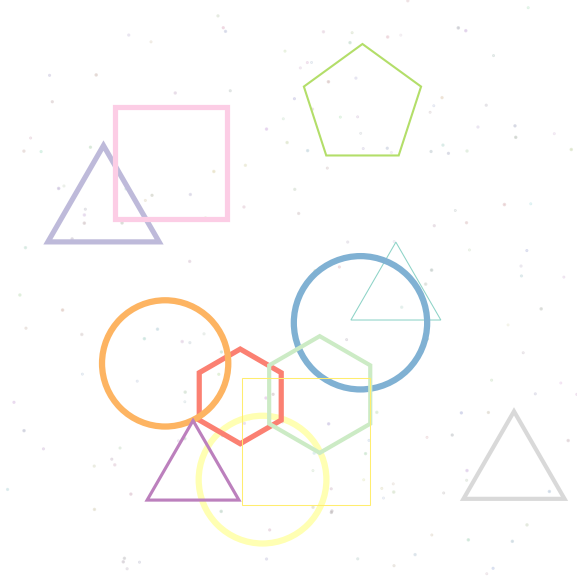[{"shape": "triangle", "thickness": 0.5, "radius": 0.45, "center": [0.685, 0.49]}, {"shape": "circle", "thickness": 3, "radius": 0.55, "center": [0.455, 0.169]}, {"shape": "triangle", "thickness": 2.5, "radius": 0.56, "center": [0.179, 0.636]}, {"shape": "hexagon", "thickness": 2.5, "radius": 0.41, "center": [0.416, 0.313]}, {"shape": "circle", "thickness": 3, "radius": 0.58, "center": [0.624, 0.44]}, {"shape": "circle", "thickness": 3, "radius": 0.55, "center": [0.286, 0.37]}, {"shape": "pentagon", "thickness": 1, "radius": 0.53, "center": [0.628, 0.816]}, {"shape": "square", "thickness": 2.5, "radius": 0.49, "center": [0.296, 0.716]}, {"shape": "triangle", "thickness": 2, "radius": 0.5, "center": [0.89, 0.186]}, {"shape": "triangle", "thickness": 1.5, "radius": 0.46, "center": [0.334, 0.179]}, {"shape": "hexagon", "thickness": 2, "radius": 0.51, "center": [0.554, 0.316]}, {"shape": "square", "thickness": 0.5, "radius": 0.55, "center": [0.53, 0.234]}]